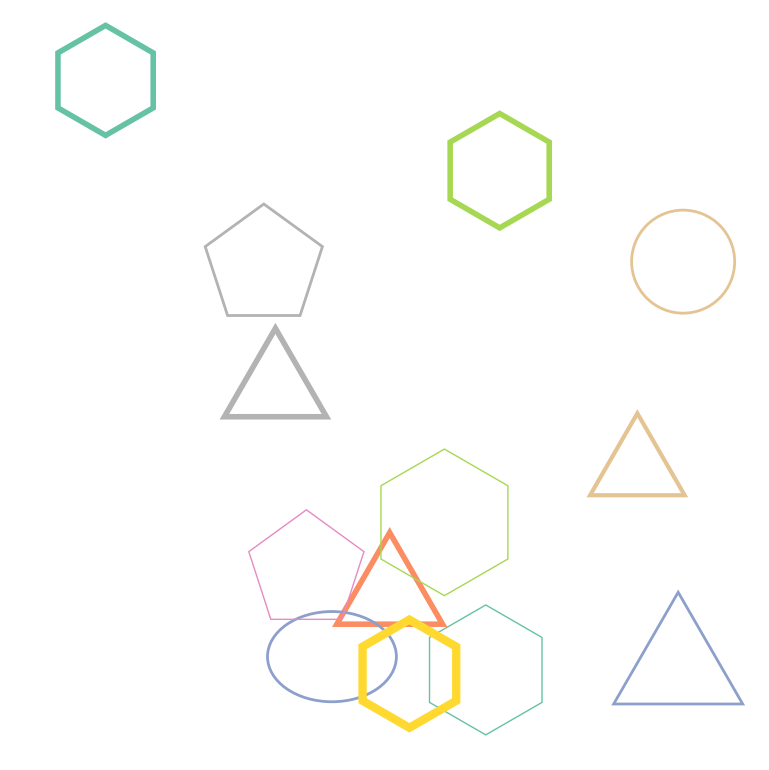[{"shape": "hexagon", "thickness": 0.5, "radius": 0.42, "center": [0.631, 0.13]}, {"shape": "hexagon", "thickness": 2, "radius": 0.36, "center": [0.137, 0.896]}, {"shape": "triangle", "thickness": 2, "radius": 0.4, "center": [0.506, 0.229]}, {"shape": "oval", "thickness": 1, "radius": 0.42, "center": [0.431, 0.147]}, {"shape": "triangle", "thickness": 1, "radius": 0.48, "center": [0.881, 0.134]}, {"shape": "pentagon", "thickness": 0.5, "radius": 0.39, "center": [0.398, 0.259]}, {"shape": "hexagon", "thickness": 2, "radius": 0.37, "center": [0.649, 0.778]}, {"shape": "hexagon", "thickness": 0.5, "radius": 0.48, "center": [0.577, 0.322]}, {"shape": "hexagon", "thickness": 3, "radius": 0.35, "center": [0.532, 0.125]}, {"shape": "circle", "thickness": 1, "radius": 0.33, "center": [0.887, 0.66]}, {"shape": "triangle", "thickness": 1.5, "radius": 0.35, "center": [0.828, 0.392]}, {"shape": "pentagon", "thickness": 1, "radius": 0.4, "center": [0.343, 0.655]}, {"shape": "triangle", "thickness": 2, "radius": 0.38, "center": [0.358, 0.497]}]